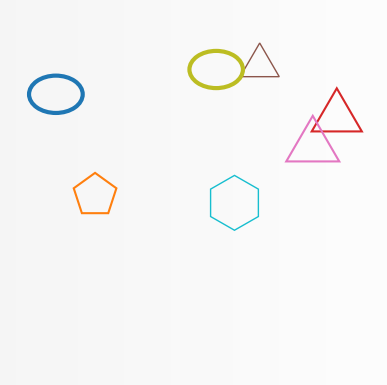[{"shape": "oval", "thickness": 3, "radius": 0.35, "center": [0.144, 0.755]}, {"shape": "pentagon", "thickness": 1.5, "radius": 0.29, "center": [0.245, 0.493]}, {"shape": "triangle", "thickness": 1.5, "radius": 0.37, "center": [0.869, 0.696]}, {"shape": "triangle", "thickness": 1, "radius": 0.29, "center": [0.67, 0.83]}, {"shape": "triangle", "thickness": 1.5, "radius": 0.39, "center": [0.807, 0.62]}, {"shape": "oval", "thickness": 3, "radius": 0.35, "center": [0.558, 0.819]}, {"shape": "hexagon", "thickness": 1, "radius": 0.36, "center": [0.605, 0.473]}]